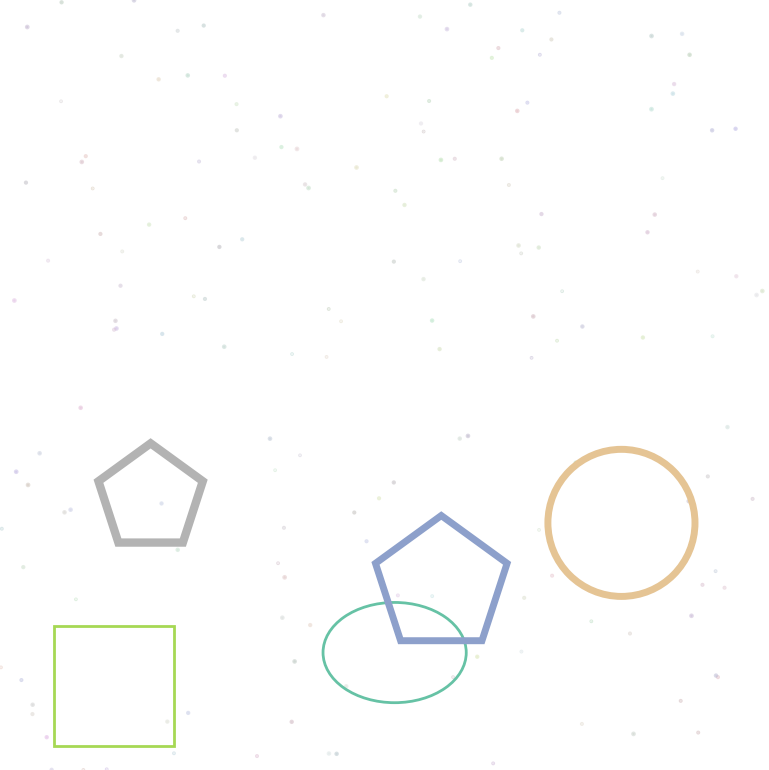[{"shape": "oval", "thickness": 1, "radius": 0.46, "center": [0.513, 0.153]}, {"shape": "pentagon", "thickness": 2.5, "radius": 0.45, "center": [0.573, 0.241]}, {"shape": "square", "thickness": 1, "radius": 0.39, "center": [0.148, 0.109]}, {"shape": "circle", "thickness": 2.5, "radius": 0.48, "center": [0.807, 0.321]}, {"shape": "pentagon", "thickness": 3, "radius": 0.36, "center": [0.196, 0.353]}]